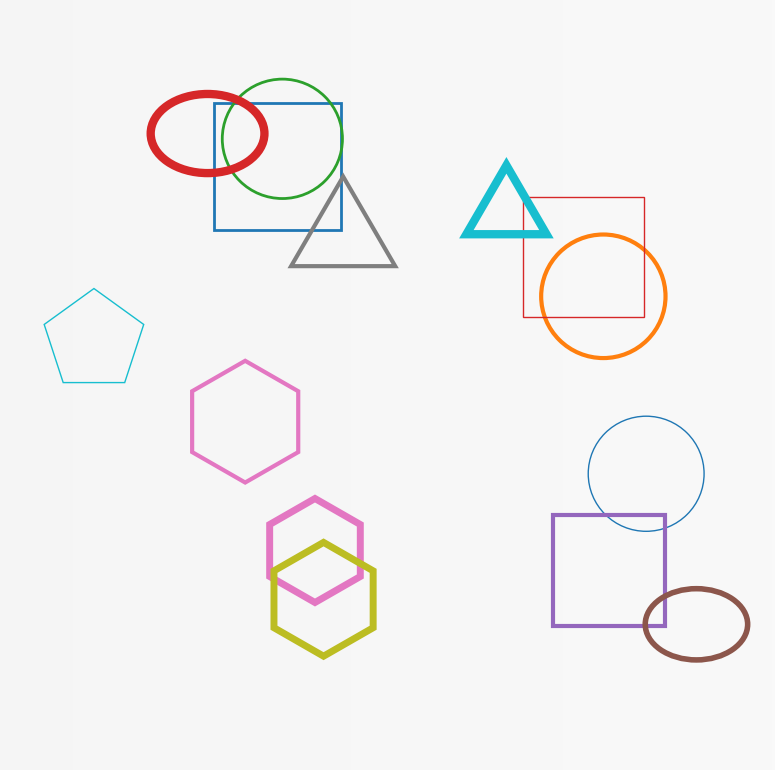[{"shape": "square", "thickness": 1, "radius": 0.41, "center": [0.358, 0.784]}, {"shape": "circle", "thickness": 0.5, "radius": 0.37, "center": [0.834, 0.385]}, {"shape": "circle", "thickness": 1.5, "radius": 0.4, "center": [0.779, 0.615]}, {"shape": "circle", "thickness": 1, "radius": 0.39, "center": [0.364, 0.82]}, {"shape": "oval", "thickness": 3, "radius": 0.37, "center": [0.268, 0.827]}, {"shape": "square", "thickness": 0.5, "radius": 0.39, "center": [0.753, 0.666]}, {"shape": "square", "thickness": 1.5, "radius": 0.36, "center": [0.786, 0.259]}, {"shape": "oval", "thickness": 2, "radius": 0.33, "center": [0.899, 0.189]}, {"shape": "hexagon", "thickness": 2.5, "radius": 0.34, "center": [0.406, 0.285]}, {"shape": "hexagon", "thickness": 1.5, "radius": 0.4, "center": [0.316, 0.452]}, {"shape": "triangle", "thickness": 1.5, "radius": 0.39, "center": [0.443, 0.693]}, {"shape": "hexagon", "thickness": 2.5, "radius": 0.37, "center": [0.418, 0.222]}, {"shape": "triangle", "thickness": 3, "radius": 0.3, "center": [0.653, 0.726]}, {"shape": "pentagon", "thickness": 0.5, "radius": 0.34, "center": [0.121, 0.558]}]